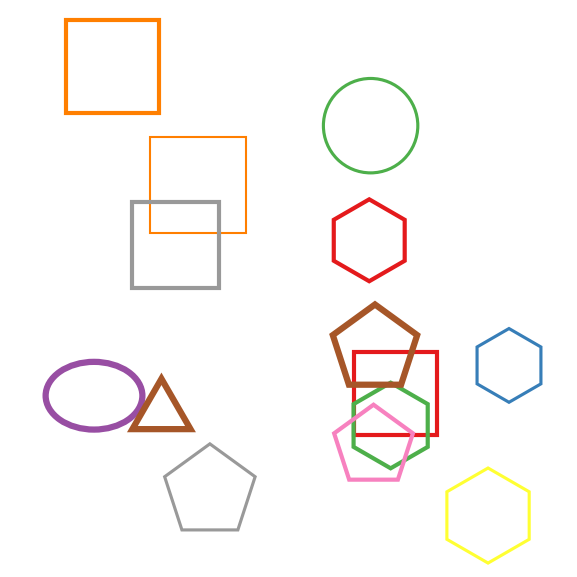[{"shape": "hexagon", "thickness": 2, "radius": 0.35, "center": [0.639, 0.583]}, {"shape": "square", "thickness": 2, "radius": 0.36, "center": [0.685, 0.318]}, {"shape": "hexagon", "thickness": 1.5, "radius": 0.32, "center": [0.881, 0.366]}, {"shape": "hexagon", "thickness": 2, "radius": 0.37, "center": [0.676, 0.262]}, {"shape": "circle", "thickness": 1.5, "radius": 0.41, "center": [0.642, 0.782]}, {"shape": "oval", "thickness": 3, "radius": 0.42, "center": [0.163, 0.314]}, {"shape": "square", "thickness": 1, "radius": 0.42, "center": [0.343, 0.679]}, {"shape": "square", "thickness": 2, "radius": 0.4, "center": [0.195, 0.884]}, {"shape": "hexagon", "thickness": 1.5, "radius": 0.41, "center": [0.845, 0.106]}, {"shape": "pentagon", "thickness": 3, "radius": 0.38, "center": [0.649, 0.395]}, {"shape": "triangle", "thickness": 3, "radius": 0.29, "center": [0.28, 0.285]}, {"shape": "pentagon", "thickness": 2, "radius": 0.36, "center": [0.647, 0.227]}, {"shape": "square", "thickness": 2, "radius": 0.38, "center": [0.304, 0.575]}, {"shape": "pentagon", "thickness": 1.5, "radius": 0.41, "center": [0.363, 0.148]}]